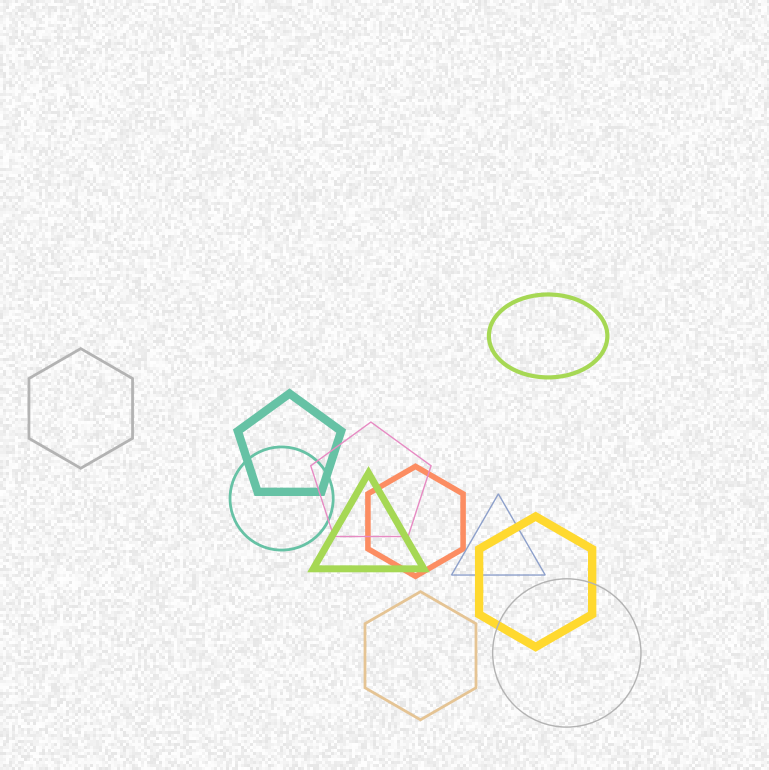[{"shape": "circle", "thickness": 1, "radius": 0.33, "center": [0.366, 0.353]}, {"shape": "pentagon", "thickness": 3, "radius": 0.35, "center": [0.376, 0.418]}, {"shape": "hexagon", "thickness": 2, "radius": 0.36, "center": [0.54, 0.323]}, {"shape": "triangle", "thickness": 0.5, "radius": 0.35, "center": [0.647, 0.288]}, {"shape": "pentagon", "thickness": 0.5, "radius": 0.41, "center": [0.482, 0.37]}, {"shape": "triangle", "thickness": 2.5, "radius": 0.41, "center": [0.479, 0.303]}, {"shape": "oval", "thickness": 1.5, "radius": 0.38, "center": [0.712, 0.564]}, {"shape": "hexagon", "thickness": 3, "radius": 0.42, "center": [0.696, 0.245]}, {"shape": "hexagon", "thickness": 1, "radius": 0.42, "center": [0.546, 0.148]}, {"shape": "circle", "thickness": 0.5, "radius": 0.48, "center": [0.736, 0.152]}, {"shape": "hexagon", "thickness": 1, "radius": 0.39, "center": [0.105, 0.47]}]